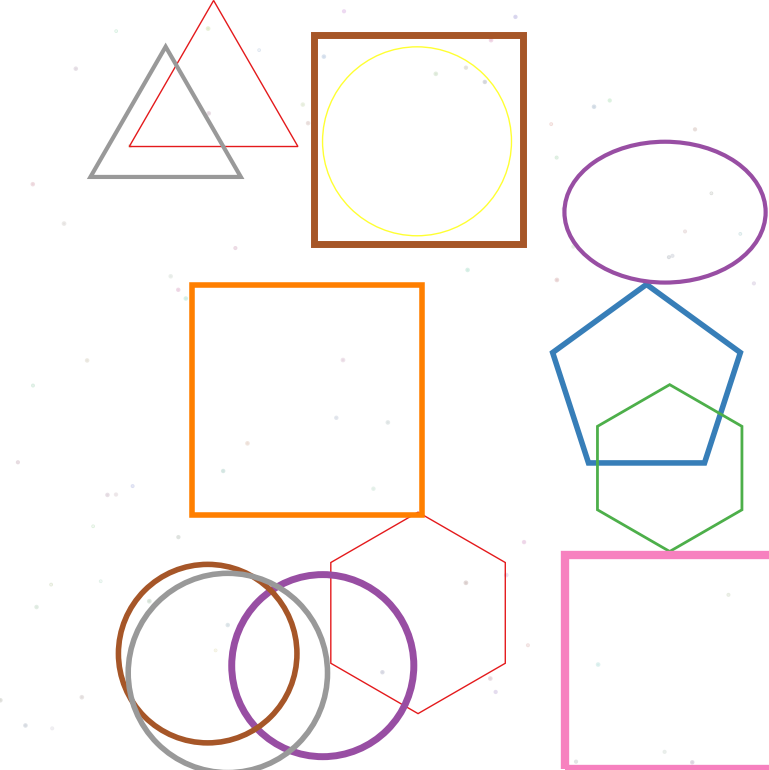[{"shape": "triangle", "thickness": 0.5, "radius": 0.63, "center": [0.277, 0.873]}, {"shape": "hexagon", "thickness": 0.5, "radius": 0.65, "center": [0.543, 0.204]}, {"shape": "pentagon", "thickness": 2, "radius": 0.64, "center": [0.84, 0.502]}, {"shape": "hexagon", "thickness": 1, "radius": 0.54, "center": [0.87, 0.392]}, {"shape": "circle", "thickness": 2.5, "radius": 0.59, "center": [0.419, 0.136]}, {"shape": "oval", "thickness": 1.5, "radius": 0.65, "center": [0.864, 0.724]}, {"shape": "square", "thickness": 2, "radius": 0.75, "center": [0.399, 0.48]}, {"shape": "circle", "thickness": 0.5, "radius": 0.61, "center": [0.542, 0.816]}, {"shape": "circle", "thickness": 2, "radius": 0.58, "center": [0.27, 0.151]}, {"shape": "square", "thickness": 2.5, "radius": 0.68, "center": [0.544, 0.819]}, {"shape": "square", "thickness": 3, "radius": 0.69, "center": [0.872, 0.14]}, {"shape": "triangle", "thickness": 1.5, "radius": 0.56, "center": [0.215, 0.827]}, {"shape": "circle", "thickness": 2, "radius": 0.65, "center": [0.296, 0.126]}]